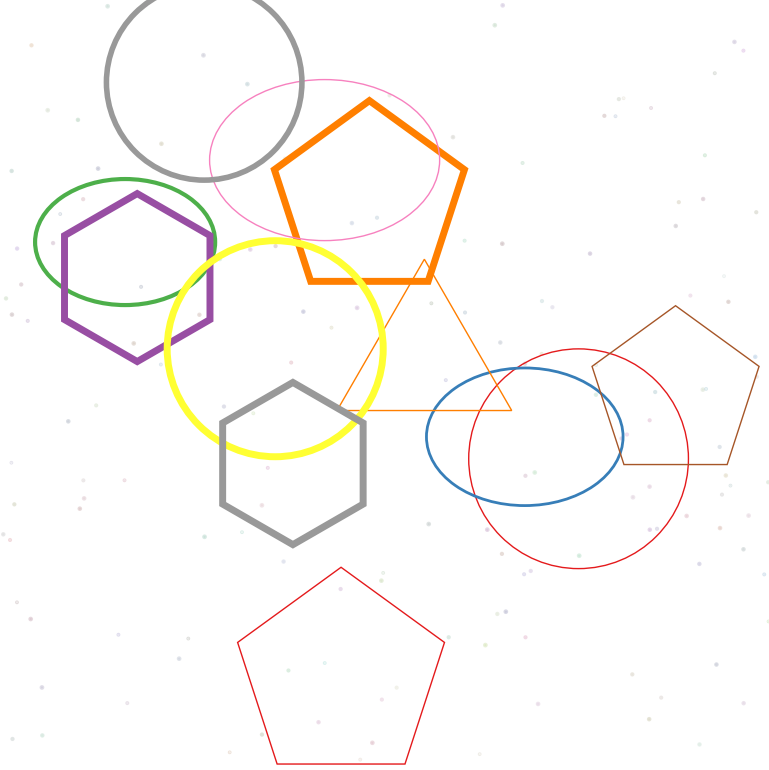[{"shape": "pentagon", "thickness": 0.5, "radius": 0.71, "center": [0.443, 0.122]}, {"shape": "circle", "thickness": 0.5, "radius": 0.71, "center": [0.751, 0.404]}, {"shape": "oval", "thickness": 1, "radius": 0.64, "center": [0.682, 0.433]}, {"shape": "oval", "thickness": 1.5, "radius": 0.58, "center": [0.162, 0.686]}, {"shape": "hexagon", "thickness": 2.5, "radius": 0.55, "center": [0.178, 0.639]}, {"shape": "triangle", "thickness": 0.5, "radius": 0.65, "center": [0.551, 0.532]}, {"shape": "pentagon", "thickness": 2.5, "radius": 0.65, "center": [0.48, 0.74]}, {"shape": "circle", "thickness": 2.5, "radius": 0.7, "center": [0.357, 0.547]}, {"shape": "pentagon", "thickness": 0.5, "radius": 0.57, "center": [0.877, 0.489]}, {"shape": "oval", "thickness": 0.5, "radius": 0.75, "center": [0.422, 0.792]}, {"shape": "hexagon", "thickness": 2.5, "radius": 0.53, "center": [0.38, 0.398]}, {"shape": "circle", "thickness": 2, "radius": 0.63, "center": [0.265, 0.893]}]